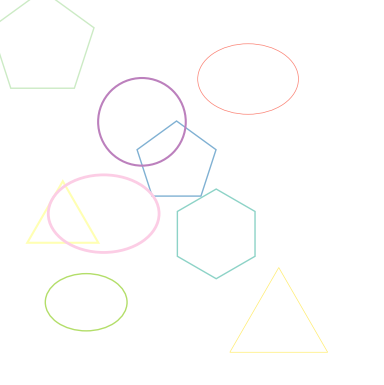[{"shape": "hexagon", "thickness": 1, "radius": 0.58, "center": [0.562, 0.393]}, {"shape": "triangle", "thickness": 1.5, "radius": 0.53, "center": [0.163, 0.423]}, {"shape": "oval", "thickness": 0.5, "radius": 0.65, "center": [0.644, 0.795]}, {"shape": "pentagon", "thickness": 1, "radius": 0.54, "center": [0.459, 0.578]}, {"shape": "oval", "thickness": 1, "radius": 0.53, "center": [0.224, 0.215]}, {"shape": "oval", "thickness": 2, "radius": 0.72, "center": [0.269, 0.445]}, {"shape": "circle", "thickness": 1.5, "radius": 0.57, "center": [0.369, 0.684]}, {"shape": "pentagon", "thickness": 1, "radius": 0.7, "center": [0.111, 0.884]}, {"shape": "triangle", "thickness": 0.5, "radius": 0.73, "center": [0.724, 0.158]}]